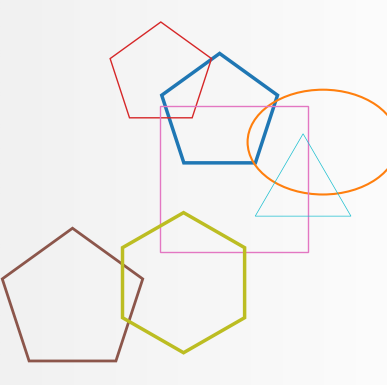[{"shape": "pentagon", "thickness": 2.5, "radius": 0.79, "center": [0.567, 0.704]}, {"shape": "oval", "thickness": 1.5, "radius": 0.97, "center": [0.833, 0.631]}, {"shape": "pentagon", "thickness": 1, "radius": 0.69, "center": [0.415, 0.805]}, {"shape": "pentagon", "thickness": 2, "radius": 0.95, "center": [0.187, 0.217]}, {"shape": "square", "thickness": 1, "radius": 0.95, "center": [0.604, 0.535]}, {"shape": "hexagon", "thickness": 2.5, "radius": 0.91, "center": [0.474, 0.266]}, {"shape": "triangle", "thickness": 0.5, "radius": 0.71, "center": [0.782, 0.51]}]